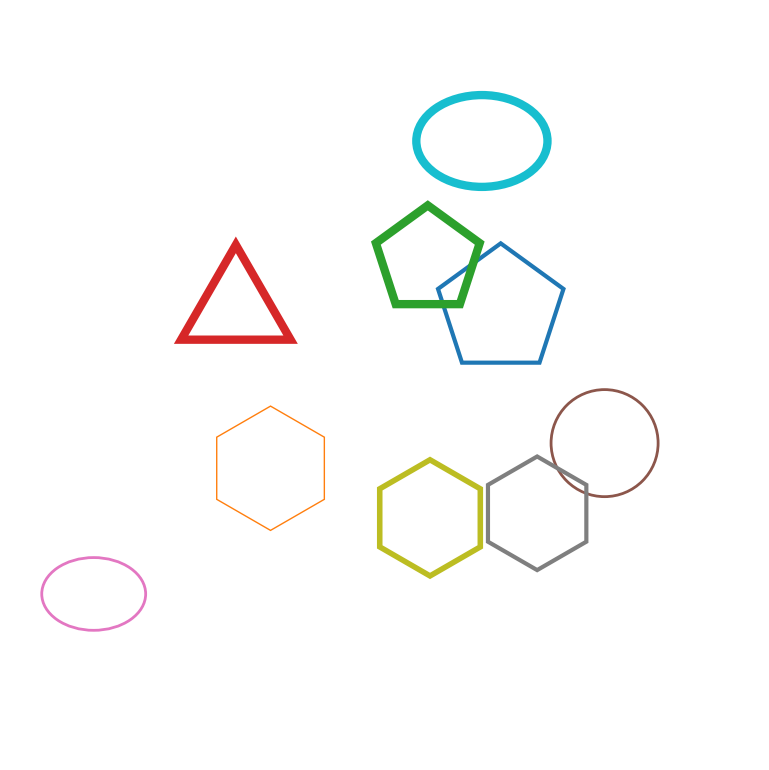[{"shape": "pentagon", "thickness": 1.5, "radius": 0.43, "center": [0.65, 0.598]}, {"shape": "hexagon", "thickness": 0.5, "radius": 0.4, "center": [0.351, 0.392]}, {"shape": "pentagon", "thickness": 3, "radius": 0.35, "center": [0.556, 0.662]}, {"shape": "triangle", "thickness": 3, "radius": 0.41, "center": [0.306, 0.6]}, {"shape": "circle", "thickness": 1, "radius": 0.35, "center": [0.785, 0.425]}, {"shape": "oval", "thickness": 1, "radius": 0.34, "center": [0.122, 0.229]}, {"shape": "hexagon", "thickness": 1.5, "radius": 0.37, "center": [0.698, 0.333]}, {"shape": "hexagon", "thickness": 2, "radius": 0.38, "center": [0.558, 0.327]}, {"shape": "oval", "thickness": 3, "radius": 0.43, "center": [0.626, 0.817]}]